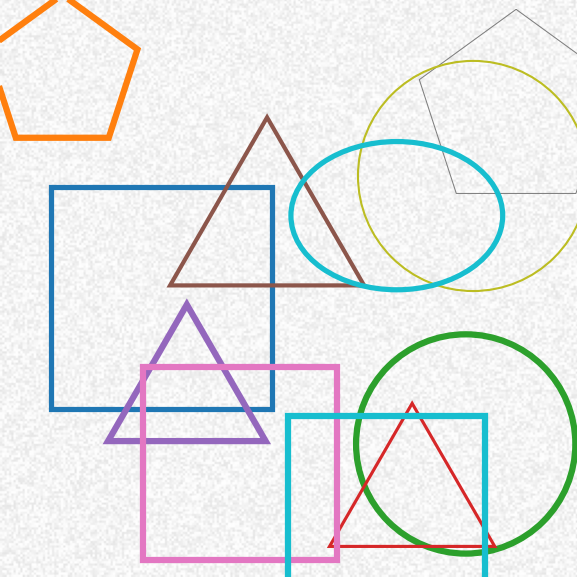[{"shape": "square", "thickness": 2.5, "radius": 0.96, "center": [0.28, 0.483]}, {"shape": "pentagon", "thickness": 3, "radius": 0.68, "center": [0.108, 0.871]}, {"shape": "circle", "thickness": 3, "radius": 0.95, "center": [0.806, 0.23]}, {"shape": "triangle", "thickness": 1.5, "radius": 0.83, "center": [0.714, 0.136]}, {"shape": "triangle", "thickness": 3, "radius": 0.79, "center": [0.324, 0.314]}, {"shape": "triangle", "thickness": 2, "radius": 0.97, "center": [0.462, 0.602]}, {"shape": "square", "thickness": 3, "radius": 0.84, "center": [0.416, 0.197]}, {"shape": "pentagon", "thickness": 0.5, "radius": 0.88, "center": [0.894, 0.807]}, {"shape": "circle", "thickness": 1, "radius": 1.0, "center": [0.819, 0.694]}, {"shape": "oval", "thickness": 2.5, "radius": 0.92, "center": [0.687, 0.626]}, {"shape": "square", "thickness": 3, "radius": 0.85, "center": [0.669, 0.108]}]